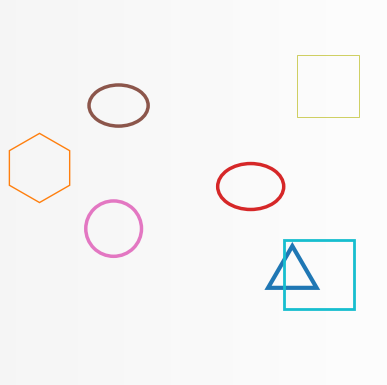[{"shape": "triangle", "thickness": 3, "radius": 0.36, "center": [0.754, 0.289]}, {"shape": "hexagon", "thickness": 1, "radius": 0.45, "center": [0.102, 0.564]}, {"shape": "oval", "thickness": 2.5, "radius": 0.43, "center": [0.647, 0.516]}, {"shape": "oval", "thickness": 2.5, "radius": 0.38, "center": [0.306, 0.726]}, {"shape": "circle", "thickness": 2.5, "radius": 0.36, "center": [0.293, 0.406]}, {"shape": "square", "thickness": 0.5, "radius": 0.4, "center": [0.846, 0.776]}, {"shape": "square", "thickness": 2, "radius": 0.45, "center": [0.823, 0.286]}]